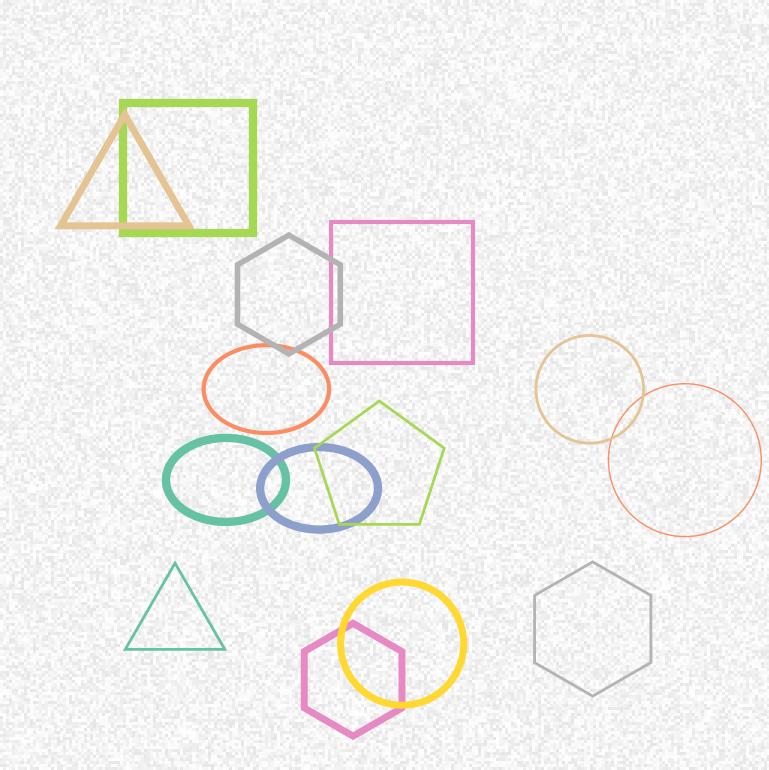[{"shape": "triangle", "thickness": 1, "radius": 0.37, "center": [0.227, 0.194]}, {"shape": "oval", "thickness": 3, "radius": 0.39, "center": [0.293, 0.377]}, {"shape": "circle", "thickness": 0.5, "radius": 0.5, "center": [0.889, 0.402]}, {"shape": "oval", "thickness": 1.5, "radius": 0.41, "center": [0.346, 0.495]}, {"shape": "oval", "thickness": 3, "radius": 0.38, "center": [0.414, 0.366]}, {"shape": "square", "thickness": 1.5, "radius": 0.46, "center": [0.522, 0.62]}, {"shape": "hexagon", "thickness": 2.5, "radius": 0.37, "center": [0.459, 0.117]}, {"shape": "square", "thickness": 3, "radius": 0.42, "center": [0.244, 0.782]}, {"shape": "pentagon", "thickness": 1, "radius": 0.44, "center": [0.493, 0.391]}, {"shape": "circle", "thickness": 2.5, "radius": 0.4, "center": [0.522, 0.164]}, {"shape": "circle", "thickness": 1, "radius": 0.35, "center": [0.766, 0.494]}, {"shape": "triangle", "thickness": 2.5, "radius": 0.48, "center": [0.162, 0.755]}, {"shape": "hexagon", "thickness": 2, "radius": 0.39, "center": [0.375, 0.618]}, {"shape": "hexagon", "thickness": 1, "radius": 0.44, "center": [0.77, 0.183]}]